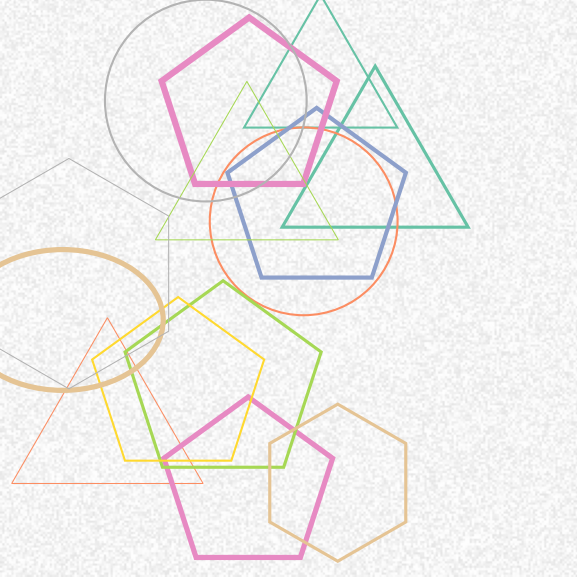[{"shape": "triangle", "thickness": 1.5, "radius": 0.93, "center": [0.65, 0.699]}, {"shape": "triangle", "thickness": 1, "radius": 0.77, "center": [0.555, 0.855]}, {"shape": "triangle", "thickness": 0.5, "radius": 0.96, "center": [0.186, 0.258]}, {"shape": "circle", "thickness": 1, "radius": 0.81, "center": [0.526, 0.616]}, {"shape": "pentagon", "thickness": 2, "radius": 0.81, "center": [0.548, 0.65]}, {"shape": "pentagon", "thickness": 3, "radius": 0.8, "center": [0.431, 0.81]}, {"shape": "pentagon", "thickness": 2.5, "radius": 0.77, "center": [0.43, 0.158]}, {"shape": "pentagon", "thickness": 1.5, "radius": 0.89, "center": [0.386, 0.334]}, {"shape": "triangle", "thickness": 0.5, "radius": 0.91, "center": [0.427, 0.675]}, {"shape": "pentagon", "thickness": 1, "radius": 0.78, "center": [0.308, 0.328]}, {"shape": "oval", "thickness": 2.5, "radius": 0.87, "center": [0.108, 0.445]}, {"shape": "hexagon", "thickness": 1.5, "radius": 0.68, "center": [0.585, 0.163]}, {"shape": "circle", "thickness": 1, "radius": 0.87, "center": [0.356, 0.825]}, {"shape": "hexagon", "thickness": 0.5, "radius": 1.0, "center": [0.119, 0.525]}]